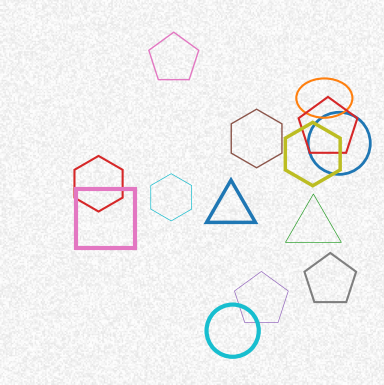[{"shape": "triangle", "thickness": 2.5, "radius": 0.37, "center": [0.6, 0.459]}, {"shape": "circle", "thickness": 2, "radius": 0.4, "center": [0.881, 0.628]}, {"shape": "oval", "thickness": 1.5, "radius": 0.36, "center": [0.843, 0.745]}, {"shape": "triangle", "thickness": 0.5, "radius": 0.42, "center": [0.814, 0.412]}, {"shape": "pentagon", "thickness": 1.5, "radius": 0.4, "center": [0.852, 0.668]}, {"shape": "hexagon", "thickness": 1.5, "radius": 0.36, "center": [0.256, 0.523]}, {"shape": "pentagon", "thickness": 0.5, "radius": 0.37, "center": [0.679, 0.221]}, {"shape": "hexagon", "thickness": 1, "radius": 0.38, "center": [0.666, 0.64]}, {"shape": "square", "thickness": 3, "radius": 0.38, "center": [0.274, 0.432]}, {"shape": "pentagon", "thickness": 1, "radius": 0.34, "center": [0.451, 0.848]}, {"shape": "pentagon", "thickness": 1.5, "radius": 0.35, "center": [0.858, 0.272]}, {"shape": "hexagon", "thickness": 2.5, "radius": 0.41, "center": [0.812, 0.6]}, {"shape": "hexagon", "thickness": 0.5, "radius": 0.31, "center": [0.445, 0.488]}, {"shape": "circle", "thickness": 3, "radius": 0.34, "center": [0.604, 0.141]}]